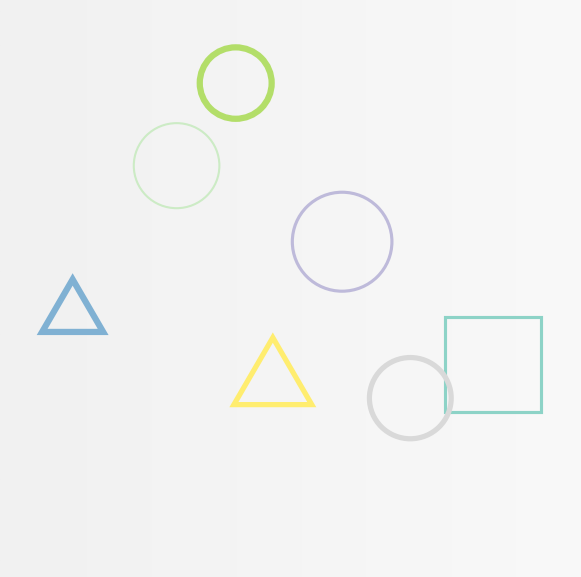[{"shape": "square", "thickness": 1.5, "radius": 0.41, "center": [0.849, 0.368]}, {"shape": "circle", "thickness": 1.5, "radius": 0.43, "center": [0.589, 0.581]}, {"shape": "triangle", "thickness": 3, "radius": 0.3, "center": [0.125, 0.455]}, {"shape": "circle", "thickness": 3, "radius": 0.31, "center": [0.406, 0.855]}, {"shape": "circle", "thickness": 2.5, "radius": 0.35, "center": [0.706, 0.31]}, {"shape": "circle", "thickness": 1, "radius": 0.37, "center": [0.304, 0.712]}, {"shape": "triangle", "thickness": 2.5, "radius": 0.39, "center": [0.469, 0.337]}]